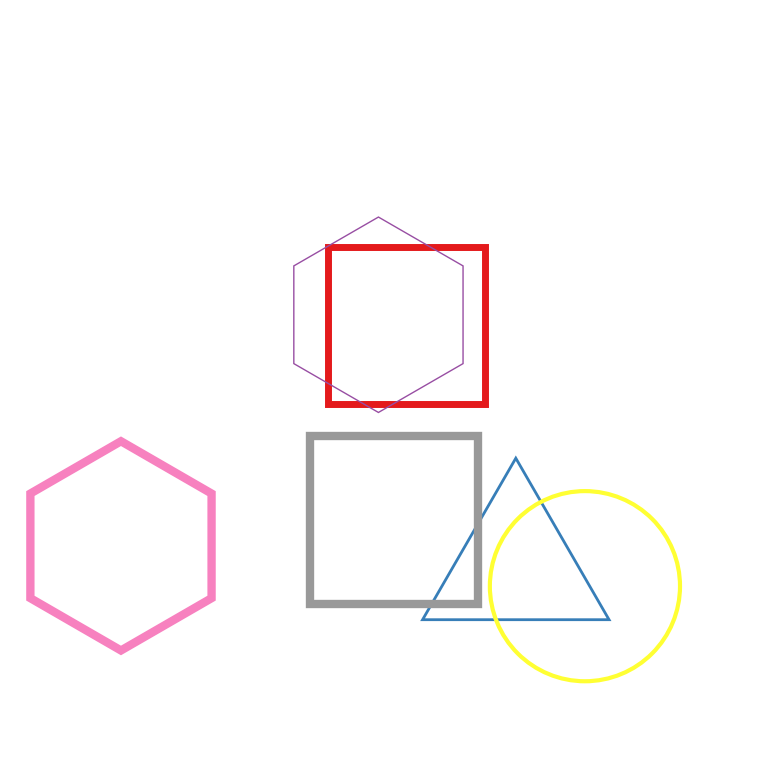[{"shape": "square", "thickness": 2.5, "radius": 0.51, "center": [0.528, 0.577]}, {"shape": "triangle", "thickness": 1, "radius": 0.7, "center": [0.67, 0.265]}, {"shape": "hexagon", "thickness": 0.5, "radius": 0.63, "center": [0.491, 0.591]}, {"shape": "circle", "thickness": 1.5, "radius": 0.62, "center": [0.76, 0.239]}, {"shape": "hexagon", "thickness": 3, "radius": 0.68, "center": [0.157, 0.291]}, {"shape": "square", "thickness": 3, "radius": 0.55, "center": [0.512, 0.324]}]